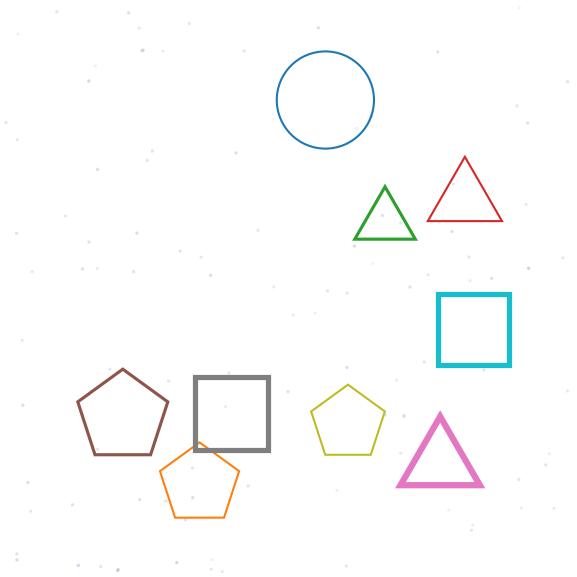[{"shape": "circle", "thickness": 1, "radius": 0.42, "center": [0.563, 0.826]}, {"shape": "pentagon", "thickness": 1, "radius": 0.36, "center": [0.346, 0.161]}, {"shape": "triangle", "thickness": 1.5, "radius": 0.3, "center": [0.667, 0.615]}, {"shape": "triangle", "thickness": 1, "radius": 0.37, "center": [0.805, 0.653]}, {"shape": "pentagon", "thickness": 1.5, "radius": 0.41, "center": [0.213, 0.278]}, {"shape": "triangle", "thickness": 3, "radius": 0.4, "center": [0.762, 0.199]}, {"shape": "square", "thickness": 2.5, "radius": 0.32, "center": [0.4, 0.283]}, {"shape": "pentagon", "thickness": 1, "radius": 0.34, "center": [0.603, 0.266]}, {"shape": "square", "thickness": 2.5, "radius": 0.31, "center": [0.82, 0.429]}]